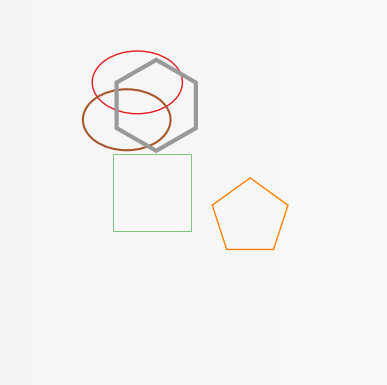[{"shape": "oval", "thickness": 1, "radius": 0.58, "center": [0.354, 0.786]}, {"shape": "square", "thickness": 0.5, "radius": 0.5, "center": [0.392, 0.5]}, {"shape": "pentagon", "thickness": 1, "radius": 0.51, "center": [0.645, 0.435]}, {"shape": "oval", "thickness": 1.5, "radius": 0.57, "center": [0.327, 0.689]}, {"shape": "hexagon", "thickness": 3, "radius": 0.59, "center": [0.403, 0.726]}]